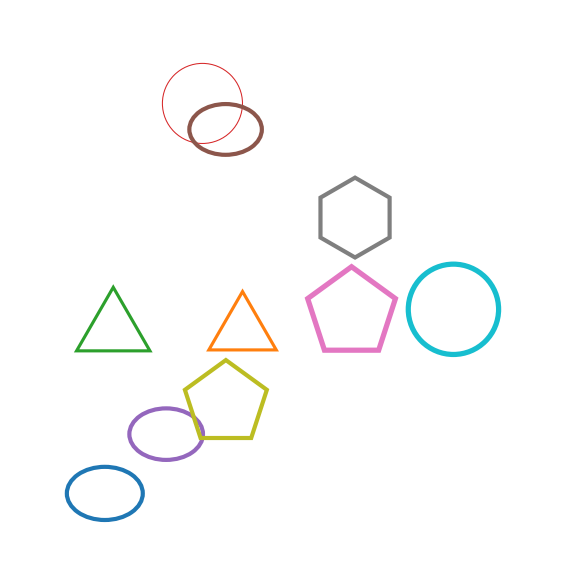[{"shape": "oval", "thickness": 2, "radius": 0.33, "center": [0.182, 0.145]}, {"shape": "triangle", "thickness": 1.5, "radius": 0.34, "center": [0.42, 0.427]}, {"shape": "triangle", "thickness": 1.5, "radius": 0.37, "center": [0.196, 0.428]}, {"shape": "circle", "thickness": 0.5, "radius": 0.35, "center": [0.351, 0.82]}, {"shape": "oval", "thickness": 2, "radius": 0.32, "center": [0.288, 0.247]}, {"shape": "oval", "thickness": 2, "radius": 0.31, "center": [0.391, 0.775]}, {"shape": "pentagon", "thickness": 2.5, "radius": 0.4, "center": [0.609, 0.457]}, {"shape": "hexagon", "thickness": 2, "radius": 0.35, "center": [0.615, 0.622]}, {"shape": "pentagon", "thickness": 2, "radius": 0.37, "center": [0.391, 0.301]}, {"shape": "circle", "thickness": 2.5, "radius": 0.39, "center": [0.785, 0.464]}]